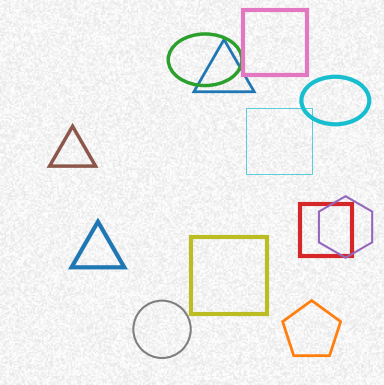[{"shape": "triangle", "thickness": 3, "radius": 0.4, "center": [0.254, 0.345]}, {"shape": "triangle", "thickness": 2, "radius": 0.45, "center": [0.582, 0.807]}, {"shape": "pentagon", "thickness": 2, "radius": 0.4, "center": [0.809, 0.14]}, {"shape": "oval", "thickness": 2.5, "radius": 0.48, "center": [0.533, 0.845]}, {"shape": "square", "thickness": 3, "radius": 0.34, "center": [0.847, 0.403]}, {"shape": "hexagon", "thickness": 1.5, "radius": 0.4, "center": [0.898, 0.411]}, {"shape": "triangle", "thickness": 2.5, "radius": 0.34, "center": [0.188, 0.603]}, {"shape": "square", "thickness": 3, "radius": 0.42, "center": [0.715, 0.89]}, {"shape": "circle", "thickness": 1.5, "radius": 0.37, "center": [0.421, 0.145]}, {"shape": "square", "thickness": 3, "radius": 0.5, "center": [0.595, 0.284]}, {"shape": "square", "thickness": 0.5, "radius": 0.43, "center": [0.725, 0.633]}, {"shape": "oval", "thickness": 3, "radius": 0.44, "center": [0.871, 0.739]}]